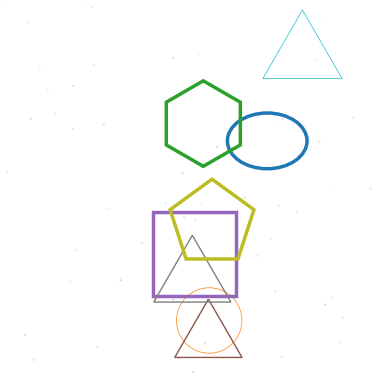[{"shape": "oval", "thickness": 2.5, "radius": 0.52, "center": [0.694, 0.634]}, {"shape": "circle", "thickness": 0.5, "radius": 0.43, "center": [0.543, 0.168]}, {"shape": "hexagon", "thickness": 2.5, "radius": 0.56, "center": [0.528, 0.679]}, {"shape": "square", "thickness": 2.5, "radius": 0.54, "center": [0.506, 0.34]}, {"shape": "triangle", "thickness": 1, "radius": 0.5, "center": [0.541, 0.122]}, {"shape": "triangle", "thickness": 1, "radius": 0.58, "center": [0.5, 0.273]}, {"shape": "pentagon", "thickness": 2.5, "radius": 0.57, "center": [0.551, 0.42]}, {"shape": "triangle", "thickness": 0.5, "radius": 0.59, "center": [0.786, 0.855]}]